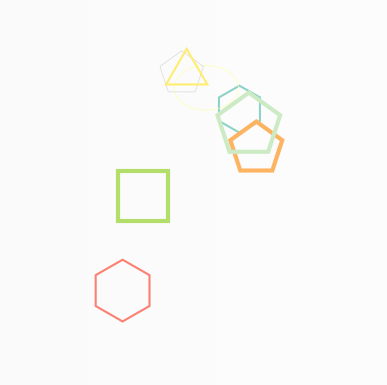[{"shape": "hexagon", "thickness": 1.5, "radius": 0.31, "center": [0.618, 0.716]}, {"shape": "oval", "thickness": 0.5, "radius": 0.41, "center": [0.532, 0.772]}, {"shape": "hexagon", "thickness": 1.5, "radius": 0.4, "center": [0.316, 0.245]}, {"shape": "pentagon", "thickness": 3, "radius": 0.35, "center": [0.661, 0.614]}, {"shape": "square", "thickness": 3, "radius": 0.32, "center": [0.368, 0.491]}, {"shape": "pentagon", "thickness": 0.5, "radius": 0.3, "center": [0.469, 0.809]}, {"shape": "pentagon", "thickness": 3, "radius": 0.42, "center": [0.642, 0.674]}, {"shape": "triangle", "thickness": 1.5, "radius": 0.31, "center": [0.482, 0.811]}]